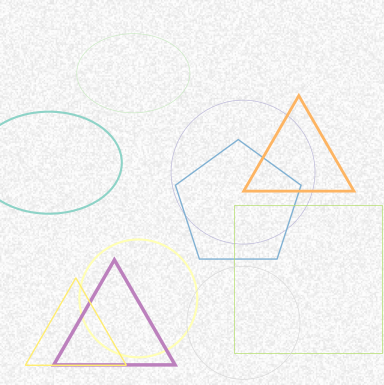[{"shape": "oval", "thickness": 1.5, "radius": 0.95, "center": [0.127, 0.577]}, {"shape": "circle", "thickness": 1.5, "radius": 0.77, "center": [0.359, 0.225]}, {"shape": "circle", "thickness": 0.5, "radius": 0.93, "center": [0.631, 0.553]}, {"shape": "pentagon", "thickness": 1, "radius": 0.86, "center": [0.619, 0.466]}, {"shape": "triangle", "thickness": 2, "radius": 0.83, "center": [0.776, 0.586]}, {"shape": "square", "thickness": 0.5, "radius": 0.96, "center": [0.801, 0.276]}, {"shape": "circle", "thickness": 0.5, "radius": 0.73, "center": [0.632, 0.162]}, {"shape": "triangle", "thickness": 2.5, "radius": 0.91, "center": [0.297, 0.143]}, {"shape": "oval", "thickness": 0.5, "radius": 0.73, "center": [0.346, 0.81]}, {"shape": "triangle", "thickness": 1, "radius": 0.76, "center": [0.197, 0.127]}]